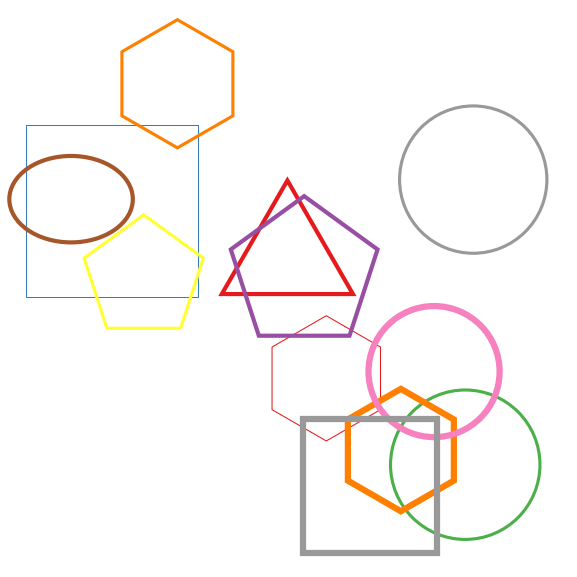[{"shape": "triangle", "thickness": 2, "radius": 0.66, "center": [0.498, 0.556]}, {"shape": "hexagon", "thickness": 0.5, "radius": 0.54, "center": [0.565, 0.344]}, {"shape": "square", "thickness": 0.5, "radius": 0.74, "center": [0.194, 0.633]}, {"shape": "circle", "thickness": 1.5, "radius": 0.65, "center": [0.806, 0.194]}, {"shape": "pentagon", "thickness": 2, "radius": 0.67, "center": [0.527, 0.526]}, {"shape": "hexagon", "thickness": 3, "radius": 0.53, "center": [0.694, 0.22]}, {"shape": "hexagon", "thickness": 1.5, "radius": 0.55, "center": [0.307, 0.854]}, {"shape": "pentagon", "thickness": 1.5, "radius": 0.54, "center": [0.249, 0.519]}, {"shape": "oval", "thickness": 2, "radius": 0.53, "center": [0.123, 0.654]}, {"shape": "circle", "thickness": 3, "radius": 0.57, "center": [0.752, 0.356]}, {"shape": "square", "thickness": 3, "radius": 0.58, "center": [0.641, 0.157]}, {"shape": "circle", "thickness": 1.5, "radius": 0.64, "center": [0.819, 0.688]}]